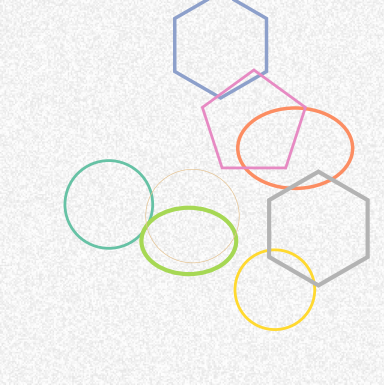[{"shape": "circle", "thickness": 2, "radius": 0.57, "center": [0.283, 0.469]}, {"shape": "oval", "thickness": 2.5, "radius": 0.75, "center": [0.767, 0.615]}, {"shape": "hexagon", "thickness": 2.5, "radius": 0.69, "center": [0.573, 0.883]}, {"shape": "pentagon", "thickness": 2, "radius": 0.7, "center": [0.659, 0.678]}, {"shape": "oval", "thickness": 3, "radius": 0.62, "center": [0.49, 0.374]}, {"shape": "circle", "thickness": 2, "radius": 0.52, "center": [0.714, 0.248]}, {"shape": "circle", "thickness": 0.5, "radius": 0.61, "center": [0.5, 0.439]}, {"shape": "hexagon", "thickness": 3, "radius": 0.74, "center": [0.827, 0.406]}]